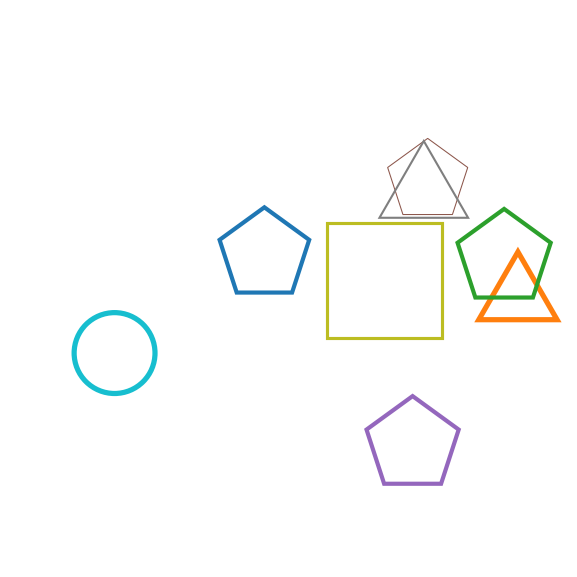[{"shape": "pentagon", "thickness": 2, "radius": 0.41, "center": [0.458, 0.559]}, {"shape": "triangle", "thickness": 2.5, "radius": 0.39, "center": [0.897, 0.485]}, {"shape": "pentagon", "thickness": 2, "radius": 0.42, "center": [0.873, 0.553]}, {"shape": "pentagon", "thickness": 2, "radius": 0.42, "center": [0.714, 0.229]}, {"shape": "pentagon", "thickness": 0.5, "radius": 0.36, "center": [0.741, 0.687]}, {"shape": "triangle", "thickness": 1, "radius": 0.44, "center": [0.734, 0.666]}, {"shape": "square", "thickness": 1.5, "radius": 0.5, "center": [0.665, 0.514]}, {"shape": "circle", "thickness": 2.5, "radius": 0.35, "center": [0.198, 0.388]}]